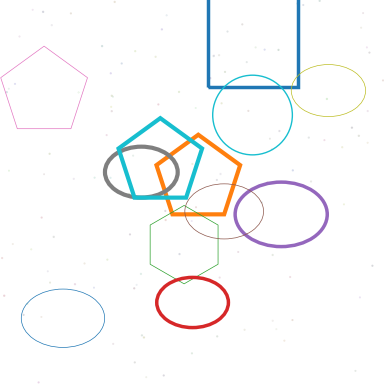[{"shape": "square", "thickness": 2.5, "radius": 0.58, "center": [0.657, 0.89]}, {"shape": "oval", "thickness": 0.5, "radius": 0.54, "center": [0.164, 0.173]}, {"shape": "pentagon", "thickness": 3, "radius": 0.57, "center": [0.515, 0.536]}, {"shape": "hexagon", "thickness": 0.5, "radius": 0.51, "center": [0.478, 0.365]}, {"shape": "oval", "thickness": 2.5, "radius": 0.47, "center": [0.5, 0.214]}, {"shape": "oval", "thickness": 2.5, "radius": 0.6, "center": [0.73, 0.443]}, {"shape": "oval", "thickness": 0.5, "radius": 0.51, "center": [0.582, 0.451]}, {"shape": "pentagon", "thickness": 0.5, "radius": 0.59, "center": [0.115, 0.762]}, {"shape": "oval", "thickness": 3, "radius": 0.47, "center": [0.367, 0.553]}, {"shape": "oval", "thickness": 0.5, "radius": 0.48, "center": [0.853, 0.765]}, {"shape": "pentagon", "thickness": 3, "radius": 0.57, "center": [0.416, 0.579]}, {"shape": "circle", "thickness": 1, "radius": 0.52, "center": [0.656, 0.701]}]